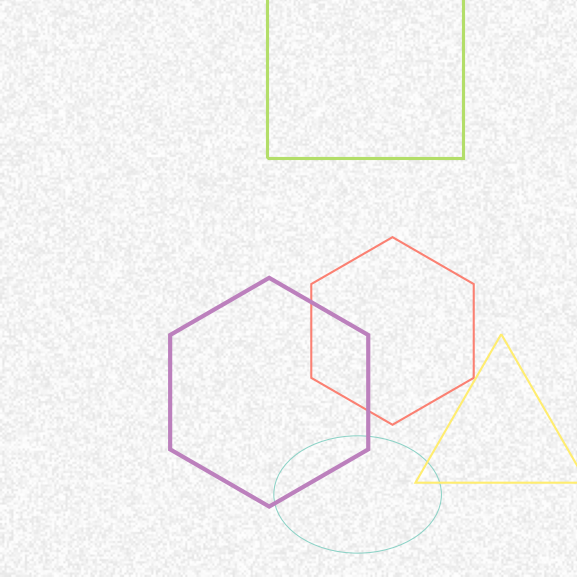[{"shape": "oval", "thickness": 0.5, "radius": 0.73, "center": [0.619, 0.143]}, {"shape": "hexagon", "thickness": 1, "radius": 0.81, "center": [0.68, 0.426]}, {"shape": "square", "thickness": 1.5, "radius": 0.85, "center": [0.632, 0.895]}, {"shape": "hexagon", "thickness": 2, "radius": 0.99, "center": [0.466, 0.32]}, {"shape": "triangle", "thickness": 1, "radius": 0.86, "center": [0.868, 0.249]}]